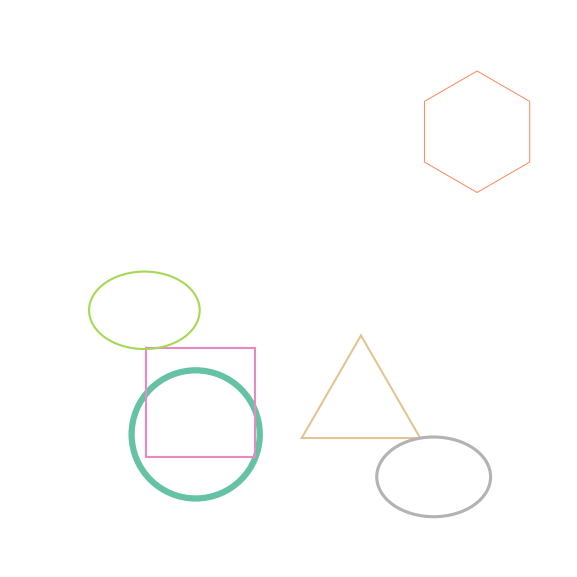[{"shape": "circle", "thickness": 3, "radius": 0.55, "center": [0.339, 0.247]}, {"shape": "hexagon", "thickness": 0.5, "radius": 0.53, "center": [0.826, 0.771]}, {"shape": "square", "thickness": 1, "radius": 0.47, "center": [0.348, 0.302]}, {"shape": "oval", "thickness": 1, "radius": 0.48, "center": [0.25, 0.462]}, {"shape": "triangle", "thickness": 1, "radius": 0.59, "center": [0.625, 0.3]}, {"shape": "oval", "thickness": 1.5, "radius": 0.49, "center": [0.751, 0.173]}]